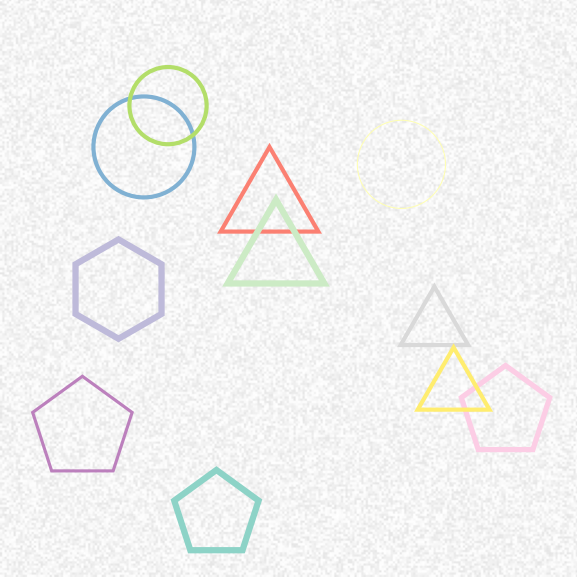[{"shape": "pentagon", "thickness": 3, "radius": 0.38, "center": [0.375, 0.109]}, {"shape": "circle", "thickness": 0.5, "radius": 0.38, "center": [0.695, 0.715]}, {"shape": "hexagon", "thickness": 3, "radius": 0.43, "center": [0.205, 0.499]}, {"shape": "triangle", "thickness": 2, "radius": 0.49, "center": [0.467, 0.647]}, {"shape": "circle", "thickness": 2, "radius": 0.44, "center": [0.249, 0.745]}, {"shape": "circle", "thickness": 2, "radius": 0.33, "center": [0.291, 0.816]}, {"shape": "pentagon", "thickness": 2.5, "radius": 0.4, "center": [0.875, 0.286]}, {"shape": "triangle", "thickness": 2, "radius": 0.34, "center": [0.752, 0.435]}, {"shape": "pentagon", "thickness": 1.5, "radius": 0.45, "center": [0.143, 0.257]}, {"shape": "triangle", "thickness": 3, "radius": 0.48, "center": [0.478, 0.557]}, {"shape": "triangle", "thickness": 2, "radius": 0.36, "center": [0.785, 0.326]}]